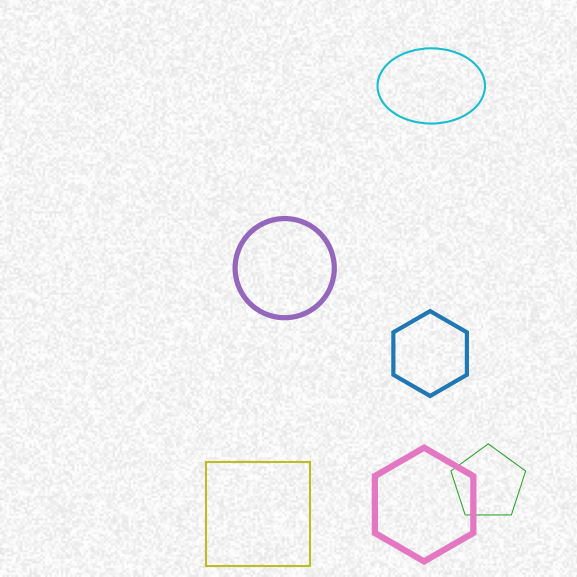[{"shape": "hexagon", "thickness": 2, "radius": 0.37, "center": [0.745, 0.387]}, {"shape": "pentagon", "thickness": 0.5, "radius": 0.34, "center": [0.845, 0.162]}, {"shape": "circle", "thickness": 2.5, "radius": 0.43, "center": [0.493, 0.535]}, {"shape": "hexagon", "thickness": 3, "radius": 0.49, "center": [0.734, 0.125]}, {"shape": "square", "thickness": 1, "radius": 0.45, "center": [0.447, 0.109]}, {"shape": "oval", "thickness": 1, "radius": 0.47, "center": [0.747, 0.85]}]